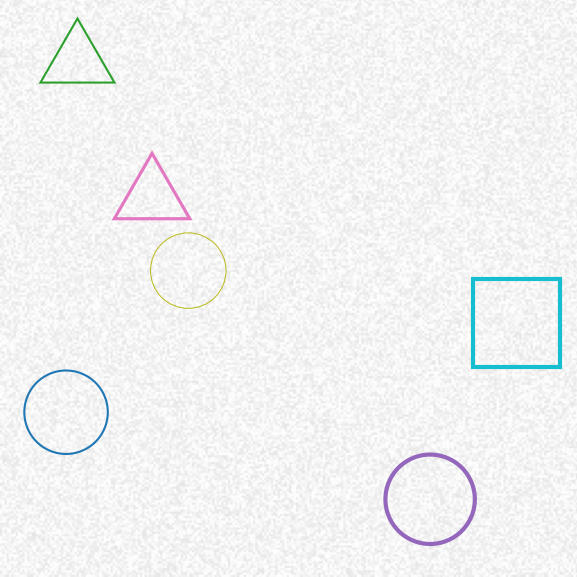[{"shape": "circle", "thickness": 1, "radius": 0.36, "center": [0.114, 0.285]}, {"shape": "triangle", "thickness": 1, "radius": 0.37, "center": [0.134, 0.893]}, {"shape": "circle", "thickness": 2, "radius": 0.39, "center": [0.745, 0.135]}, {"shape": "triangle", "thickness": 1.5, "radius": 0.38, "center": [0.263, 0.658]}, {"shape": "circle", "thickness": 0.5, "radius": 0.33, "center": [0.326, 0.531]}, {"shape": "square", "thickness": 2, "radius": 0.38, "center": [0.894, 0.439]}]